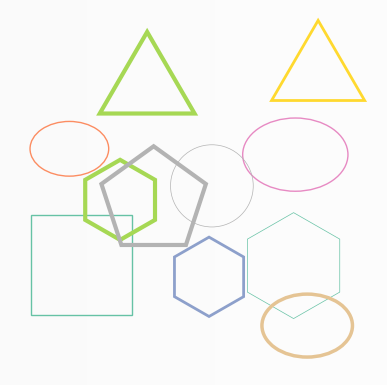[{"shape": "hexagon", "thickness": 0.5, "radius": 0.69, "center": [0.758, 0.31]}, {"shape": "square", "thickness": 1, "radius": 0.65, "center": [0.21, 0.312]}, {"shape": "oval", "thickness": 1, "radius": 0.51, "center": [0.179, 0.614]}, {"shape": "hexagon", "thickness": 2, "radius": 0.52, "center": [0.539, 0.281]}, {"shape": "oval", "thickness": 1, "radius": 0.68, "center": [0.762, 0.598]}, {"shape": "triangle", "thickness": 3, "radius": 0.71, "center": [0.38, 0.776]}, {"shape": "hexagon", "thickness": 3, "radius": 0.52, "center": [0.31, 0.481]}, {"shape": "triangle", "thickness": 2, "radius": 0.69, "center": [0.821, 0.808]}, {"shape": "oval", "thickness": 2.5, "radius": 0.58, "center": [0.793, 0.154]}, {"shape": "circle", "thickness": 0.5, "radius": 0.53, "center": [0.547, 0.517]}, {"shape": "pentagon", "thickness": 3, "radius": 0.71, "center": [0.397, 0.478]}]